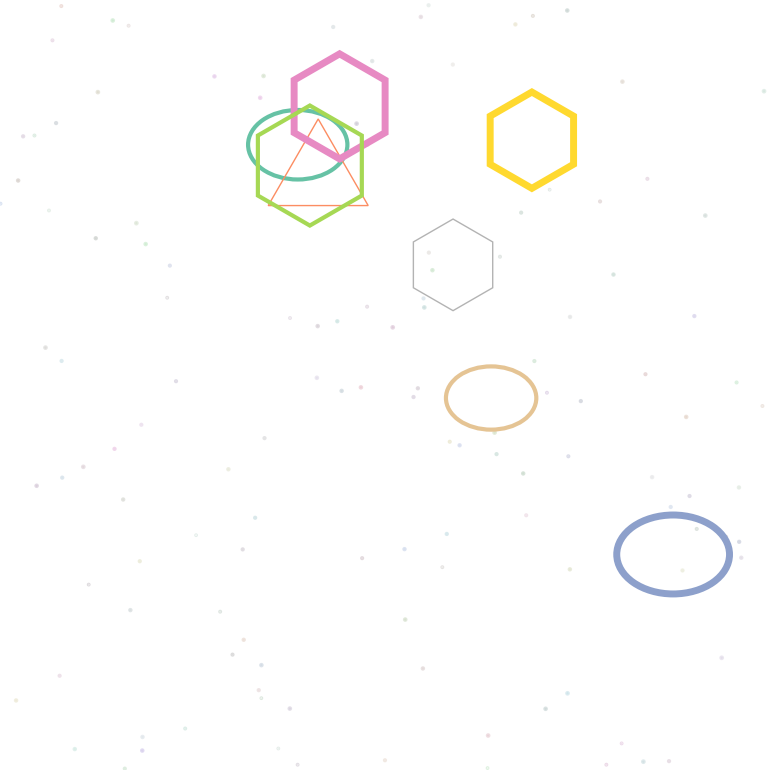[{"shape": "oval", "thickness": 1.5, "radius": 0.32, "center": [0.387, 0.812]}, {"shape": "triangle", "thickness": 0.5, "radius": 0.37, "center": [0.413, 0.771]}, {"shape": "oval", "thickness": 2.5, "radius": 0.37, "center": [0.874, 0.28]}, {"shape": "hexagon", "thickness": 2.5, "radius": 0.34, "center": [0.441, 0.862]}, {"shape": "hexagon", "thickness": 1.5, "radius": 0.39, "center": [0.402, 0.785]}, {"shape": "hexagon", "thickness": 2.5, "radius": 0.31, "center": [0.691, 0.818]}, {"shape": "oval", "thickness": 1.5, "radius": 0.29, "center": [0.638, 0.483]}, {"shape": "hexagon", "thickness": 0.5, "radius": 0.3, "center": [0.588, 0.656]}]